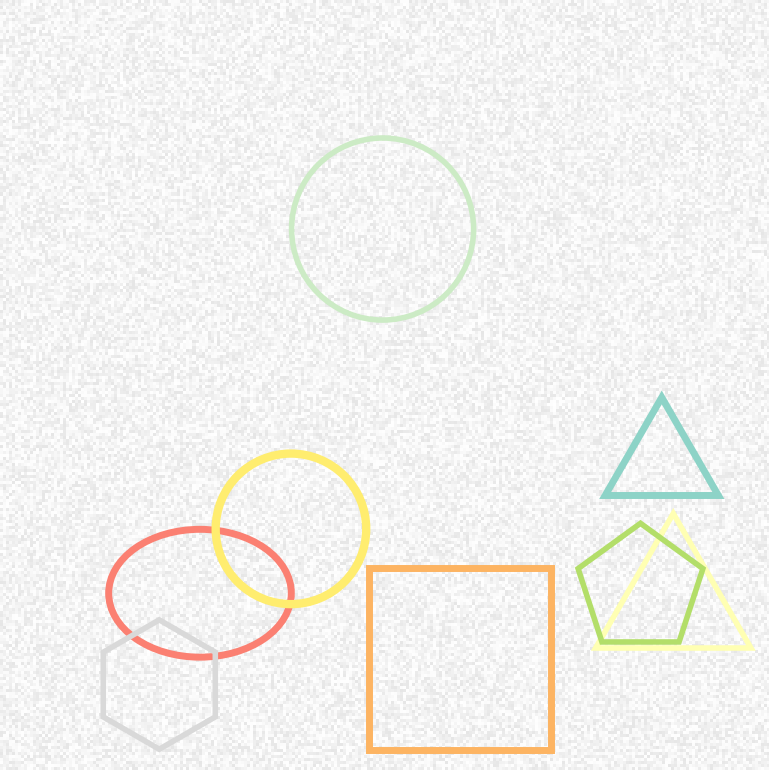[{"shape": "triangle", "thickness": 2.5, "radius": 0.42, "center": [0.859, 0.399]}, {"shape": "triangle", "thickness": 2, "radius": 0.58, "center": [0.874, 0.217]}, {"shape": "oval", "thickness": 2.5, "radius": 0.59, "center": [0.26, 0.23]}, {"shape": "square", "thickness": 2.5, "radius": 0.59, "center": [0.598, 0.144]}, {"shape": "pentagon", "thickness": 2, "radius": 0.43, "center": [0.832, 0.235]}, {"shape": "hexagon", "thickness": 2, "radius": 0.42, "center": [0.207, 0.111]}, {"shape": "circle", "thickness": 2, "radius": 0.59, "center": [0.497, 0.703]}, {"shape": "circle", "thickness": 3, "radius": 0.49, "center": [0.378, 0.313]}]